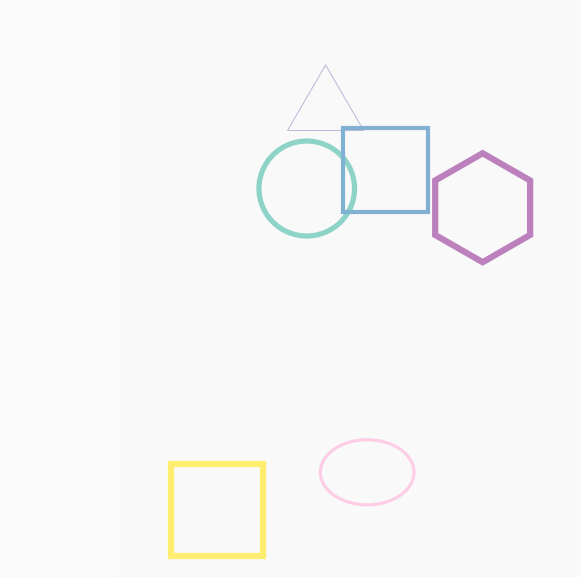[{"shape": "circle", "thickness": 2.5, "radius": 0.41, "center": [0.528, 0.673]}, {"shape": "triangle", "thickness": 0.5, "radius": 0.38, "center": [0.56, 0.811]}, {"shape": "square", "thickness": 2, "radius": 0.36, "center": [0.663, 0.705]}, {"shape": "oval", "thickness": 1.5, "radius": 0.4, "center": [0.632, 0.181]}, {"shape": "hexagon", "thickness": 3, "radius": 0.47, "center": [0.83, 0.639]}, {"shape": "square", "thickness": 3, "radius": 0.4, "center": [0.373, 0.116]}]